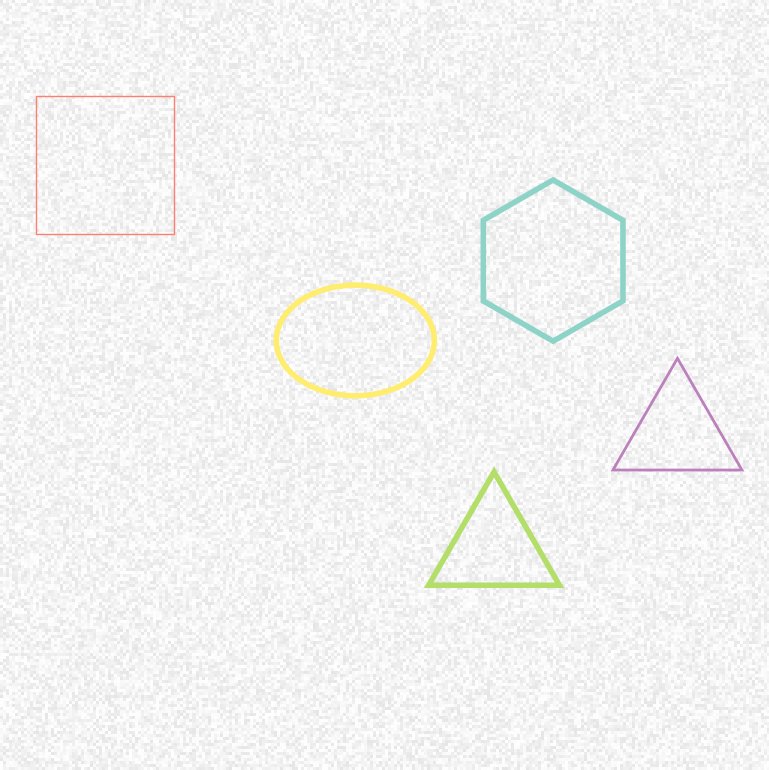[{"shape": "hexagon", "thickness": 2, "radius": 0.52, "center": [0.718, 0.662]}, {"shape": "square", "thickness": 0.5, "radius": 0.45, "center": [0.137, 0.786]}, {"shape": "triangle", "thickness": 2, "radius": 0.49, "center": [0.642, 0.289]}, {"shape": "triangle", "thickness": 1, "radius": 0.48, "center": [0.88, 0.438]}, {"shape": "oval", "thickness": 2, "radius": 0.51, "center": [0.461, 0.558]}]